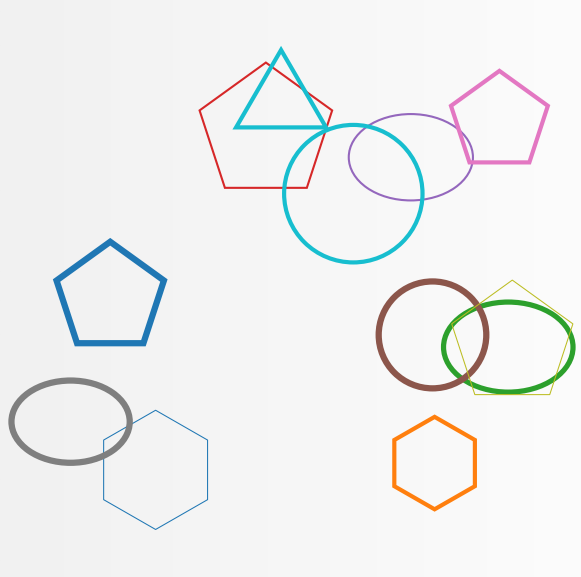[{"shape": "hexagon", "thickness": 0.5, "radius": 0.52, "center": [0.268, 0.186]}, {"shape": "pentagon", "thickness": 3, "radius": 0.49, "center": [0.19, 0.483]}, {"shape": "hexagon", "thickness": 2, "radius": 0.4, "center": [0.748, 0.197]}, {"shape": "oval", "thickness": 2.5, "radius": 0.56, "center": [0.874, 0.398]}, {"shape": "pentagon", "thickness": 1, "radius": 0.6, "center": [0.457, 0.771]}, {"shape": "oval", "thickness": 1, "radius": 0.53, "center": [0.707, 0.727]}, {"shape": "circle", "thickness": 3, "radius": 0.46, "center": [0.744, 0.419]}, {"shape": "pentagon", "thickness": 2, "radius": 0.44, "center": [0.859, 0.789]}, {"shape": "oval", "thickness": 3, "radius": 0.51, "center": [0.121, 0.269]}, {"shape": "pentagon", "thickness": 0.5, "radius": 0.55, "center": [0.881, 0.404]}, {"shape": "triangle", "thickness": 2, "radius": 0.45, "center": [0.484, 0.823]}, {"shape": "circle", "thickness": 2, "radius": 0.6, "center": [0.608, 0.664]}]